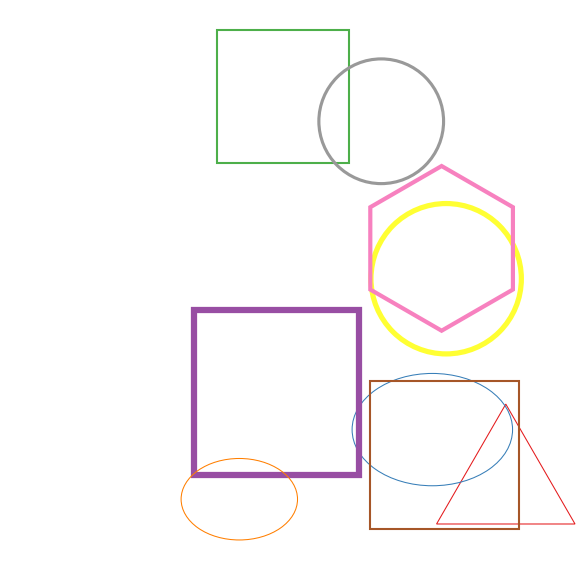[{"shape": "triangle", "thickness": 0.5, "radius": 0.69, "center": [0.876, 0.161]}, {"shape": "oval", "thickness": 0.5, "radius": 0.69, "center": [0.749, 0.255]}, {"shape": "square", "thickness": 1, "radius": 0.57, "center": [0.49, 0.832]}, {"shape": "square", "thickness": 3, "radius": 0.72, "center": [0.478, 0.319]}, {"shape": "oval", "thickness": 0.5, "radius": 0.5, "center": [0.414, 0.135]}, {"shape": "circle", "thickness": 2.5, "radius": 0.65, "center": [0.773, 0.516]}, {"shape": "square", "thickness": 1, "radius": 0.64, "center": [0.77, 0.211]}, {"shape": "hexagon", "thickness": 2, "radius": 0.71, "center": [0.765, 0.569]}, {"shape": "circle", "thickness": 1.5, "radius": 0.54, "center": [0.66, 0.789]}]